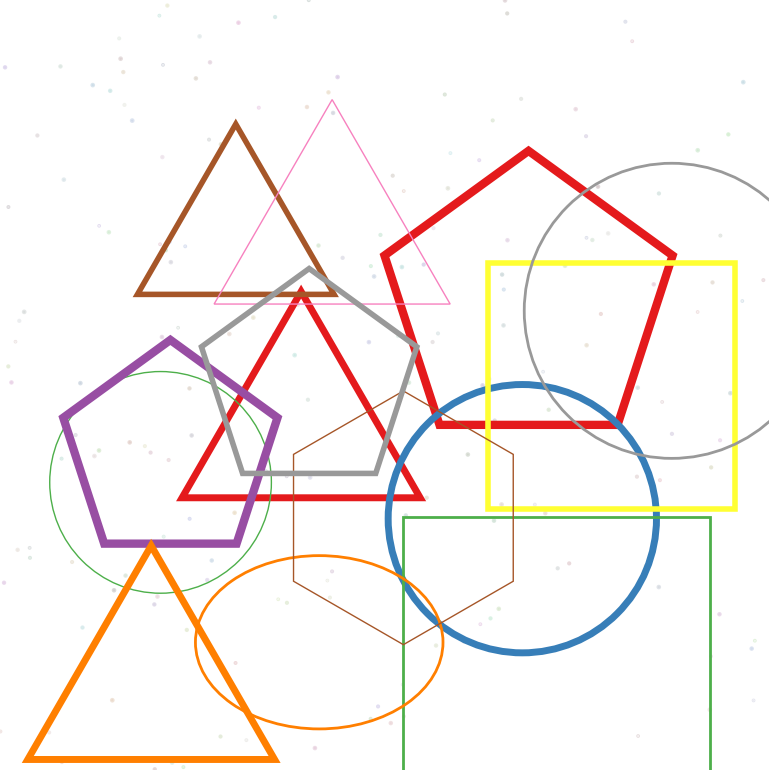[{"shape": "pentagon", "thickness": 3, "radius": 0.98, "center": [0.686, 0.607]}, {"shape": "triangle", "thickness": 2.5, "radius": 0.89, "center": [0.391, 0.443]}, {"shape": "circle", "thickness": 2.5, "radius": 0.87, "center": [0.678, 0.326]}, {"shape": "circle", "thickness": 0.5, "radius": 0.72, "center": [0.209, 0.374]}, {"shape": "square", "thickness": 1, "radius": 0.99, "center": [0.723, 0.13]}, {"shape": "pentagon", "thickness": 3, "radius": 0.73, "center": [0.221, 0.412]}, {"shape": "oval", "thickness": 1, "radius": 0.8, "center": [0.415, 0.166]}, {"shape": "triangle", "thickness": 2.5, "radius": 0.93, "center": [0.196, 0.106]}, {"shape": "square", "thickness": 2, "radius": 0.8, "center": [0.794, 0.499]}, {"shape": "hexagon", "thickness": 0.5, "radius": 0.82, "center": [0.524, 0.328]}, {"shape": "triangle", "thickness": 2, "radius": 0.74, "center": [0.306, 0.691]}, {"shape": "triangle", "thickness": 0.5, "radius": 0.88, "center": [0.431, 0.694]}, {"shape": "circle", "thickness": 1, "radius": 0.96, "center": [0.872, 0.596]}, {"shape": "pentagon", "thickness": 2, "radius": 0.74, "center": [0.401, 0.504]}]